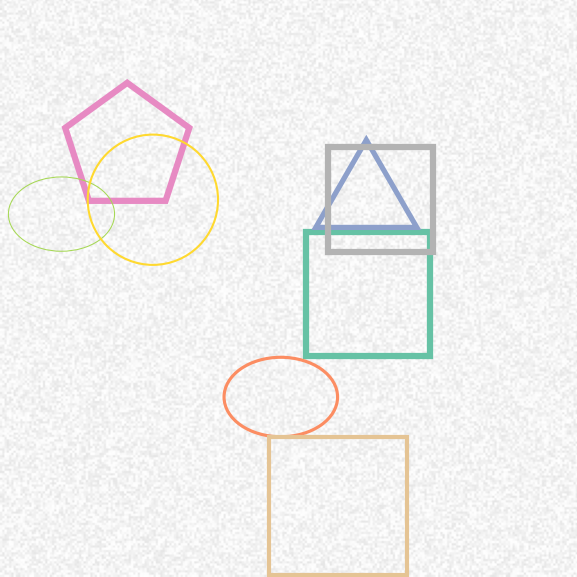[{"shape": "square", "thickness": 3, "radius": 0.54, "center": [0.637, 0.49]}, {"shape": "oval", "thickness": 1.5, "radius": 0.49, "center": [0.486, 0.312]}, {"shape": "triangle", "thickness": 2.5, "radius": 0.5, "center": [0.634, 0.656]}, {"shape": "pentagon", "thickness": 3, "radius": 0.56, "center": [0.22, 0.743]}, {"shape": "oval", "thickness": 0.5, "radius": 0.46, "center": [0.106, 0.628]}, {"shape": "circle", "thickness": 1, "radius": 0.56, "center": [0.265, 0.653]}, {"shape": "square", "thickness": 2, "radius": 0.6, "center": [0.586, 0.123]}, {"shape": "square", "thickness": 3, "radius": 0.45, "center": [0.659, 0.654]}]